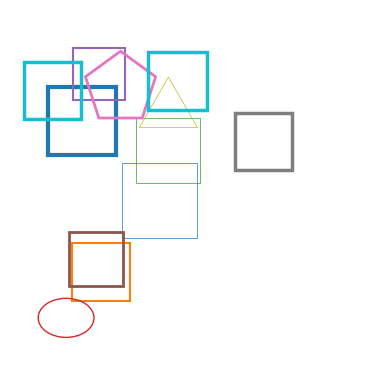[{"shape": "square", "thickness": 3, "radius": 0.44, "center": [0.214, 0.685]}, {"shape": "square", "thickness": 0.5, "radius": 0.48, "center": [0.415, 0.479]}, {"shape": "square", "thickness": 1.5, "radius": 0.38, "center": [0.263, 0.293]}, {"shape": "square", "thickness": 0.5, "radius": 0.42, "center": [0.436, 0.609]}, {"shape": "oval", "thickness": 1, "radius": 0.36, "center": [0.172, 0.174]}, {"shape": "square", "thickness": 1.5, "radius": 0.34, "center": [0.257, 0.807]}, {"shape": "square", "thickness": 2, "radius": 0.35, "center": [0.25, 0.327]}, {"shape": "pentagon", "thickness": 2, "radius": 0.48, "center": [0.313, 0.771]}, {"shape": "square", "thickness": 2.5, "radius": 0.37, "center": [0.684, 0.633]}, {"shape": "triangle", "thickness": 0.5, "radius": 0.44, "center": [0.437, 0.712]}, {"shape": "square", "thickness": 2.5, "radius": 0.38, "center": [0.461, 0.79]}, {"shape": "square", "thickness": 2.5, "radius": 0.37, "center": [0.136, 0.764]}]